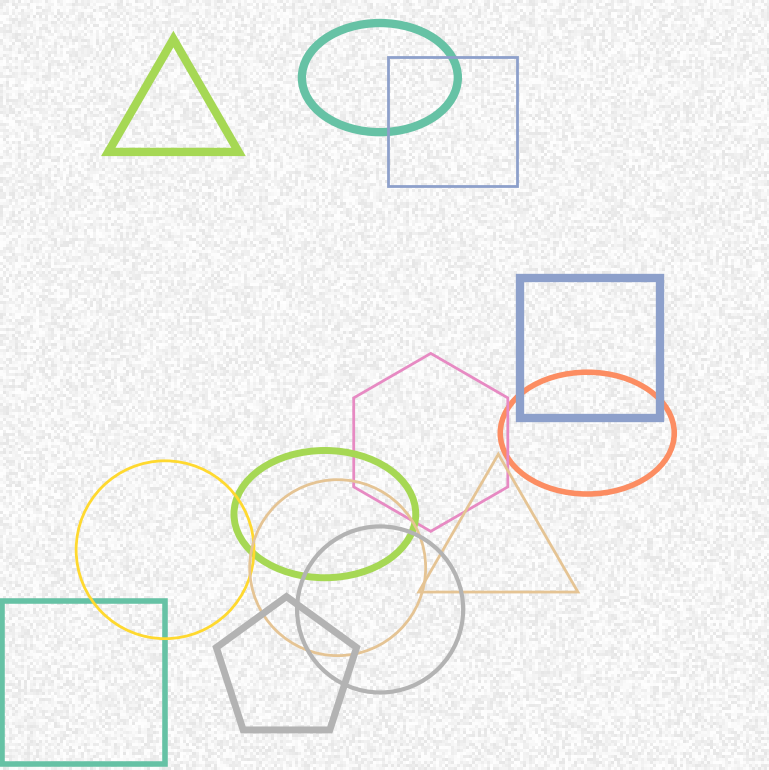[{"shape": "square", "thickness": 2, "radius": 0.53, "center": [0.109, 0.114]}, {"shape": "oval", "thickness": 3, "radius": 0.51, "center": [0.493, 0.899]}, {"shape": "oval", "thickness": 2, "radius": 0.56, "center": [0.763, 0.438]}, {"shape": "square", "thickness": 1, "radius": 0.42, "center": [0.588, 0.842]}, {"shape": "square", "thickness": 3, "radius": 0.46, "center": [0.766, 0.548]}, {"shape": "hexagon", "thickness": 1, "radius": 0.58, "center": [0.559, 0.425]}, {"shape": "oval", "thickness": 2.5, "radius": 0.59, "center": [0.422, 0.332]}, {"shape": "triangle", "thickness": 3, "radius": 0.49, "center": [0.225, 0.852]}, {"shape": "circle", "thickness": 1, "radius": 0.58, "center": [0.214, 0.286]}, {"shape": "circle", "thickness": 1, "radius": 0.57, "center": [0.439, 0.263]}, {"shape": "triangle", "thickness": 1, "radius": 0.6, "center": [0.647, 0.291]}, {"shape": "circle", "thickness": 1.5, "radius": 0.54, "center": [0.494, 0.208]}, {"shape": "pentagon", "thickness": 2.5, "radius": 0.48, "center": [0.372, 0.129]}]